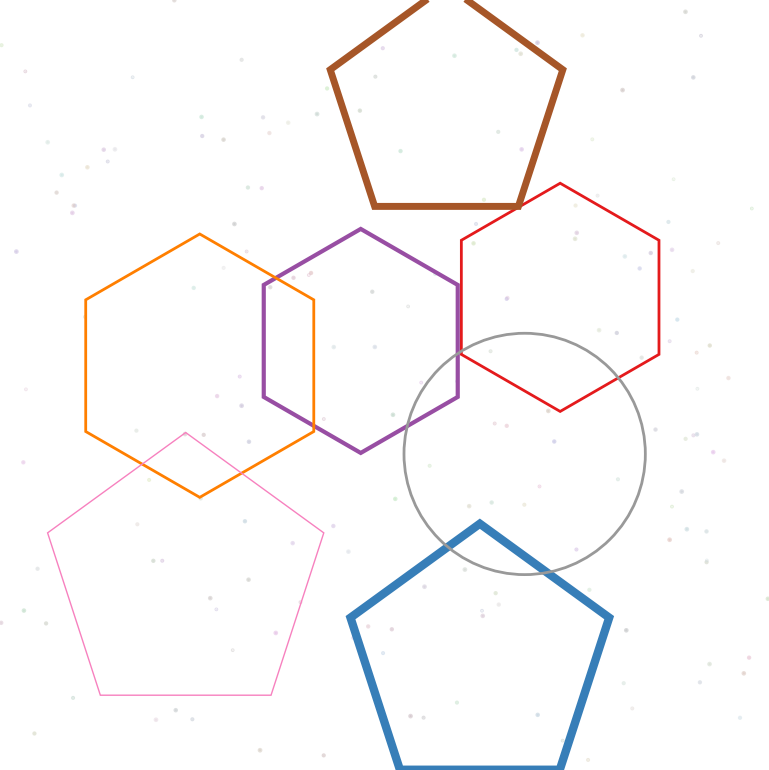[{"shape": "hexagon", "thickness": 1, "radius": 0.74, "center": [0.727, 0.614]}, {"shape": "pentagon", "thickness": 3, "radius": 0.88, "center": [0.623, 0.143]}, {"shape": "hexagon", "thickness": 1.5, "radius": 0.73, "center": [0.468, 0.557]}, {"shape": "hexagon", "thickness": 1, "radius": 0.86, "center": [0.259, 0.525]}, {"shape": "pentagon", "thickness": 2.5, "radius": 0.79, "center": [0.58, 0.86]}, {"shape": "pentagon", "thickness": 0.5, "radius": 0.94, "center": [0.241, 0.25]}, {"shape": "circle", "thickness": 1, "radius": 0.78, "center": [0.681, 0.41]}]